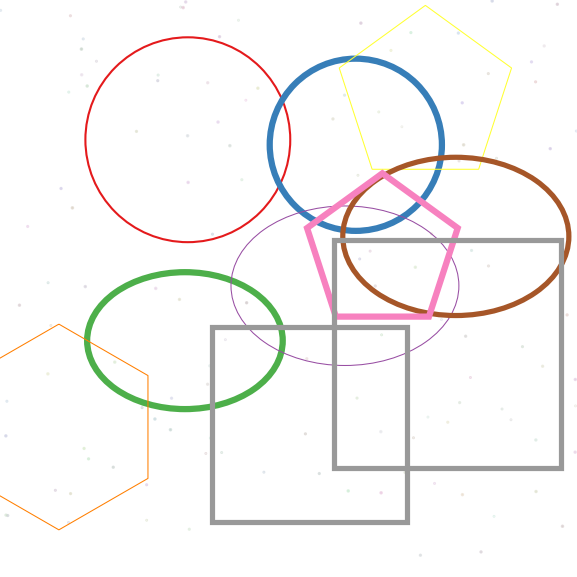[{"shape": "circle", "thickness": 1, "radius": 0.89, "center": [0.325, 0.757]}, {"shape": "circle", "thickness": 3, "radius": 0.75, "center": [0.616, 0.748]}, {"shape": "oval", "thickness": 3, "radius": 0.85, "center": [0.32, 0.409]}, {"shape": "oval", "thickness": 0.5, "radius": 0.99, "center": [0.597, 0.504]}, {"shape": "hexagon", "thickness": 0.5, "radius": 0.89, "center": [0.102, 0.26]}, {"shape": "pentagon", "thickness": 0.5, "radius": 0.78, "center": [0.737, 0.833]}, {"shape": "oval", "thickness": 2.5, "radius": 0.98, "center": [0.789, 0.59]}, {"shape": "pentagon", "thickness": 3, "radius": 0.69, "center": [0.662, 0.562]}, {"shape": "square", "thickness": 2.5, "radius": 0.99, "center": [0.775, 0.386]}, {"shape": "square", "thickness": 2.5, "radius": 0.84, "center": [0.536, 0.264]}]